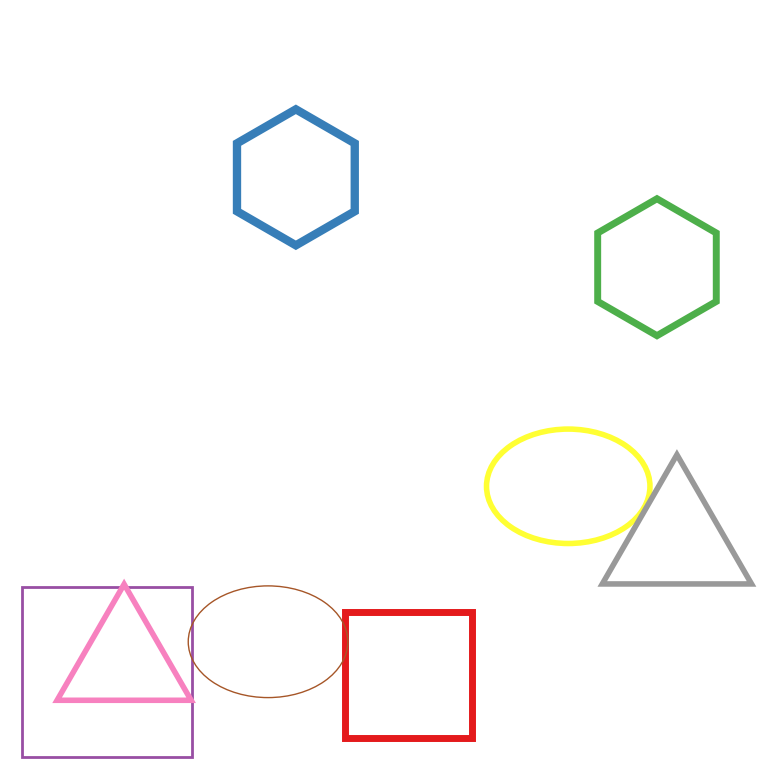[{"shape": "square", "thickness": 2.5, "radius": 0.41, "center": [0.53, 0.123]}, {"shape": "hexagon", "thickness": 3, "radius": 0.44, "center": [0.384, 0.77]}, {"shape": "hexagon", "thickness": 2.5, "radius": 0.44, "center": [0.853, 0.653]}, {"shape": "square", "thickness": 1, "radius": 0.55, "center": [0.139, 0.127]}, {"shape": "oval", "thickness": 2, "radius": 0.53, "center": [0.738, 0.368]}, {"shape": "oval", "thickness": 0.5, "radius": 0.52, "center": [0.348, 0.167]}, {"shape": "triangle", "thickness": 2, "radius": 0.5, "center": [0.161, 0.141]}, {"shape": "triangle", "thickness": 2, "radius": 0.56, "center": [0.879, 0.298]}]